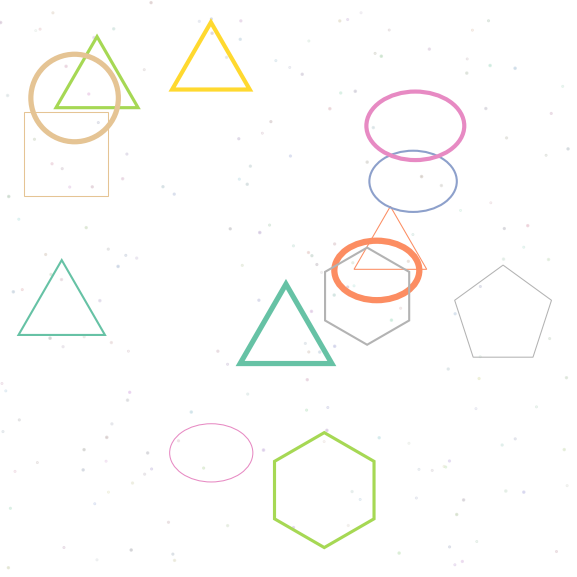[{"shape": "triangle", "thickness": 1, "radius": 0.43, "center": [0.107, 0.462]}, {"shape": "triangle", "thickness": 2.5, "radius": 0.46, "center": [0.495, 0.415]}, {"shape": "triangle", "thickness": 0.5, "radius": 0.36, "center": [0.676, 0.569]}, {"shape": "oval", "thickness": 3, "radius": 0.37, "center": [0.653, 0.531]}, {"shape": "oval", "thickness": 1, "radius": 0.38, "center": [0.715, 0.685]}, {"shape": "oval", "thickness": 0.5, "radius": 0.36, "center": [0.366, 0.215]}, {"shape": "oval", "thickness": 2, "radius": 0.42, "center": [0.719, 0.781]}, {"shape": "hexagon", "thickness": 1.5, "radius": 0.5, "center": [0.562, 0.15]}, {"shape": "triangle", "thickness": 1.5, "radius": 0.41, "center": [0.168, 0.854]}, {"shape": "triangle", "thickness": 2, "radius": 0.39, "center": [0.365, 0.883]}, {"shape": "square", "thickness": 0.5, "radius": 0.36, "center": [0.114, 0.733]}, {"shape": "circle", "thickness": 2.5, "radius": 0.38, "center": [0.129, 0.829]}, {"shape": "pentagon", "thickness": 0.5, "radius": 0.44, "center": [0.871, 0.452]}, {"shape": "hexagon", "thickness": 1, "radius": 0.42, "center": [0.636, 0.486]}]